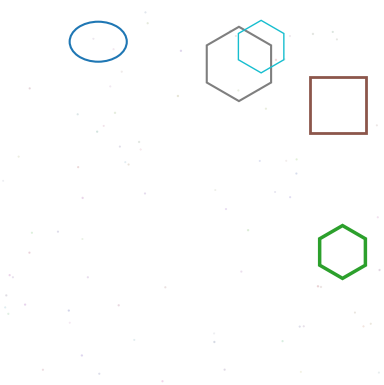[{"shape": "oval", "thickness": 1.5, "radius": 0.37, "center": [0.255, 0.892]}, {"shape": "hexagon", "thickness": 2.5, "radius": 0.34, "center": [0.89, 0.346]}, {"shape": "square", "thickness": 2, "radius": 0.37, "center": [0.878, 0.728]}, {"shape": "hexagon", "thickness": 1.5, "radius": 0.48, "center": [0.621, 0.834]}, {"shape": "hexagon", "thickness": 1, "radius": 0.34, "center": [0.678, 0.879]}]